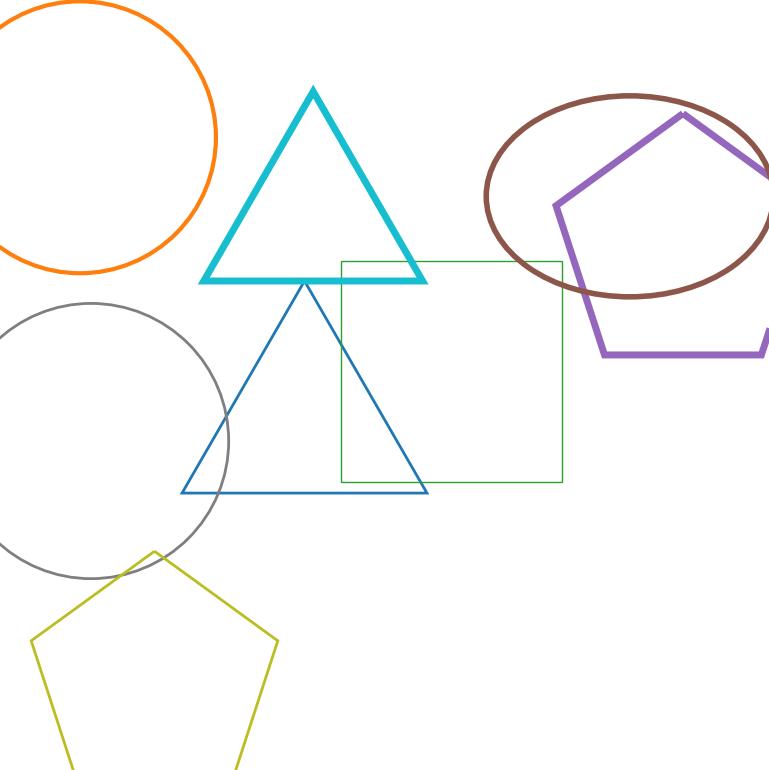[{"shape": "triangle", "thickness": 1, "radius": 0.92, "center": [0.395, 0.451]}, {"shape": "circle", "thickness": 1.5, "radius": 0.88, "center": [0.104, 0.822]}, {"shape": "square", "thickness": 0.5, "radius": 0.72, "center": [0.586, 0.517]}, {"shape": "pentagon", "thickness": 2.5, "radius": 0.87, "center": [0.887, 0.679]}, {"shape": "oval", "thickness": 2, "radius": 0.93, "center": [0.818, 0.745]}, {"shape": "circle", "thickness": 1, "radius": 0.89, "center": [0.118, 0.427]}, {"shape": "pentagon", "thickness": 1, "radius": 0.84, "center": [0.201, 0.116]}, {"shape": "triangle", "thickness": 2.5, "radius": 0.82, "center": [0.407, 0.717]}]